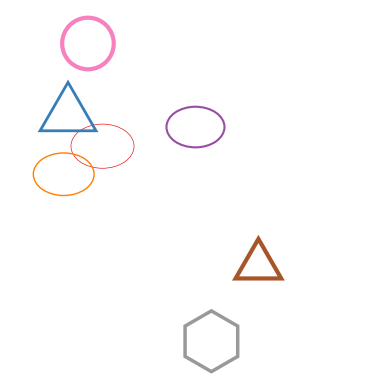[{"shape": "oval", "thickness": 0.5, "radius": 0.41, "center": [0.266, 0.62]}, {"shape": "triangle", "thickness": 2, "radius": 0.42, "center": [0.177, 0.702]}, {"shape": "oval", "thickness": 1.5, "radius": 0.38, "center": [0.508, 0.67]}, {"shape": "oval", "thickness": 1, "radius": 0.39, "center": [0.165, 0.547]}, {"shape": "triangle", "thickness": 3, "radius": 0.34, "center": [0.671, 0.311]}, {"shape": "circle", "thickness": 3, "radius": 0.34, "center": [0.228, 0.887]}, {"shape": "hexagon", "thickness": 2.5, "radius": 0.39, "center": [0.549, 0.114]}]